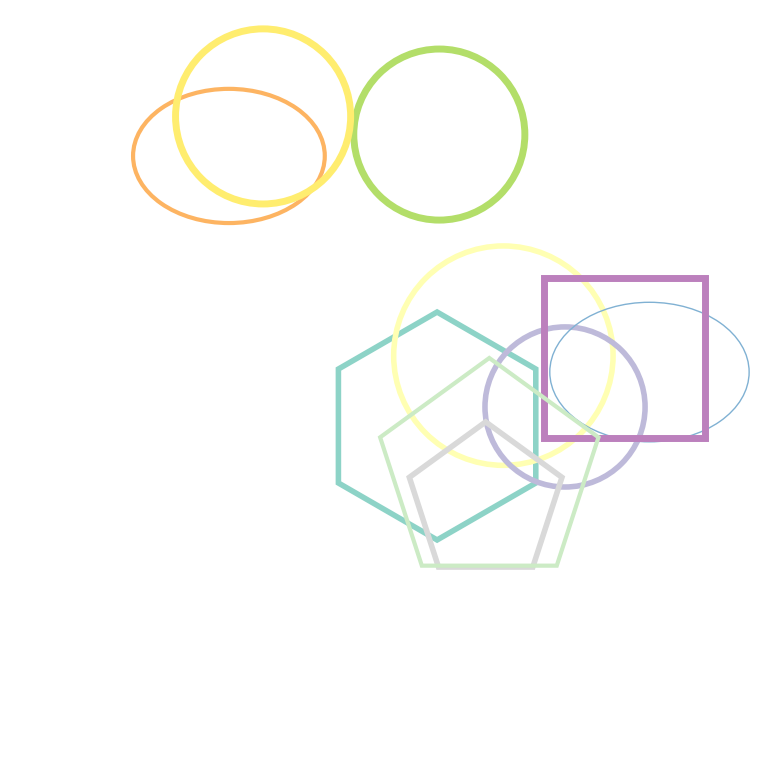[{"shape": "hexagon", "thickness": 2, "radius": 0.74, "center": [0.568, 0.447]}, {"shape": "circle", "thickness": 2, "radius": 0.71, "center": [0.654, 0.538]}, {"shape": "circle", "thickness": 2, "radius": 0.52, "center": [0.734, 0.471]}, {"shape": "oval", "thickness": 0.5, "radius": 0.65, "center": [0.843, 0.517]}, {"shape": "oval", "thickness": 1.5, "radius": 0.62, "center": [0.297, 0.797]}, {"shape": "circle", "thickness": 2.5, "radius": 0.56, "center": [0.571, 0.825]}, {"shape": "pentagon", "thickness": 2, "radius": 0.52, "center": [0.631, 0.348]}, {"shape": "square", "thickness": 2.5, "radius": 0.52, "center": [0.811, 0.535]}, {"shape": "pentagon", "thickness": 1.5, "radius": 0.75, "center": [0.635, 0.386]}, {"shape": "circle", "thickness": 2.5, "radius": 0.57, "center": [0.342, 0.849]}]